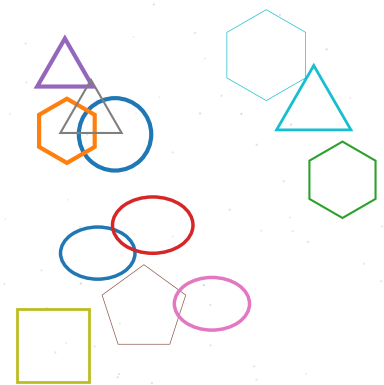[{"shape": "circle", "thickness": 3, "radius": 0.47, "center": [0.299, 0.651]}, {"shape": "oval", "thickness": 2.5, "radius": 0.48, "center": [0.254, 0.343]}, {"shape": "hexagon", "thickness": 3, "radius": 0.42, "center": [0.174, 0.66]}, {"shape": "hexagon", "thickness": 1.5, "radius": 0.5, "center": [0.89, 0.533]}, {"shape": "oval", "thickness": 2.5, "radius": 0.52, "center": [0.397, 0.415]}, {"shape": "triangle", "thickness": 3, "radius": 0.42, "center": [0.169, 0.817]}, {"shape": "pentagon", "thickness": 0.5, "radius": 0.57, "center": [0.374, 0.198]}, {"shape": "oval", "thickness": 2.5, "radius": 0.49, "center": [0.55, 0.211]}, {"shape": "triangle", "thickness": 1.5, "radius": 0.46, "center": [0.236, 0.701]}, {"shape": "square", "thickness": 2, "radius": 0.47, "center": [0.137, 0.102]}, {"shape": "triangle", "thickness": 2, "radius": 0.56, "center": [0.815, 0.718]}, {"shape": "hexagon", "thickness": 0.5, "radius": 0.59, "center": [0.692, 0.857]}]